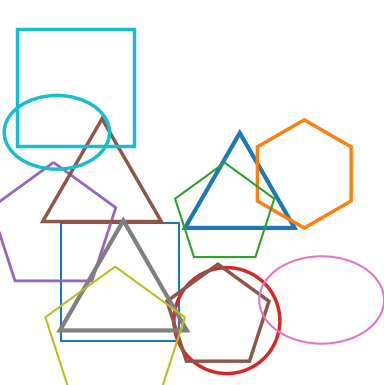[{"shape": "square", "thickness": 1.5, "radius": 0.77, "center": [0.312, 0.267]}, {"shape": "triangle", "thickness": 3, "radius": 0.82, "center": [0.623, 0.49]}, {"shape": "hexagon", "thickness": 2.5, "radius": 0.7, "center": [0.79, 0.548]}, {"shape": "pentagon", "thickness": 1.5, "radius": 0.68, "center": [0.584, 0.442]}, {"shape": "circle", "thickness": 2.5, "radius": 0.69, "center": [0.589, 0.167]}, {"shape": "pentagon", "thickness": 2, "radius": 0.85, "center": [0.139, 0.408]}, {"shape": "triangle", "thickness": 2.5, "radius": 0.89, "center": [0.265, 0.514]}, {"shape": "pentagon", "thickness": 2.5, "radius": 0.7, "center": [0.566, 0.175]}, {"shape": "oval", "thickness": 1.5, "radius": 0.81, "center": [0.835, 0.221]}, {"shape": "triangle", "thickness": 3, "radius": 0.95, "center": [0.32, 0.237]}, {"shape": "pentagon", "thickness": 1.5, "radius": 0.95, "center": [0.299, 0.117]}, {"shape": "square", "thickness": 2.5, "radius": 0.76, "center": [0.195, 0.773]}, {"shape": "oval", "thickness": 2.5, "radius": 0.68, "center": [0.148, 0.656]}]